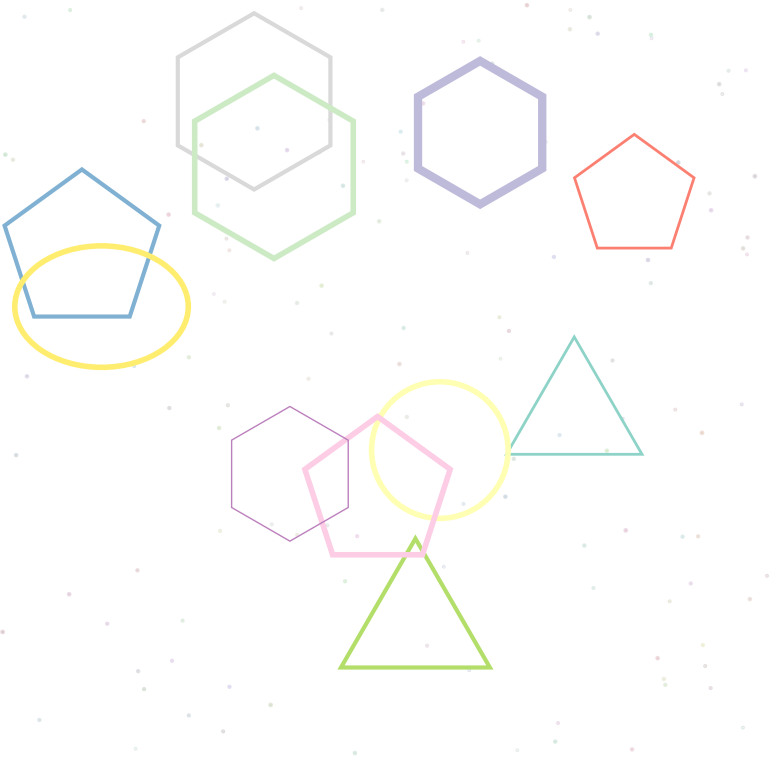[{"shape": "triangle", "thickness": 1, "radius": 0.51, "center": [0.746, 0.461]}, {"shape": "circle", "thickness": 2, "radius": 0.44, "center": [0.571, 0.416]}, {"shape": "hexagon", "thickness": 3, "radius": 0.47, "center": [0.624, 0.828]}, {"shape": "pentagon", "thickness": 1, "radius": 0.41, "center": [0.824, 0.744]}, {"shape": "pentagon", "thickness": 1.5, "radius": 0.53, "center": [0.106, 0.674]}, {"shape": "triangle", "thickness": 1.5, "radius": 0.56, "center": [0.54, 0.189]}, {"shape": "pentagon", "thickness": 2, "radius": 0.5, "center": [0.49, 0.36]}, {"shape": "hexagon", "thickness": 1.5, "radius": 0.57, "center": [0.33, 0.868]}, {"shape": "hexagon", "thickness": 0.5, "radius": 0.44, "center": [0.377, 0.385]}, {"shape": "hexagon", "thickness": 2, "radius": 0.59, "center": [0.356, 0.783]}, {"shape": "oval", "thickness": 2, "radius": 0.56, "center": [0.132, 0.602]}]